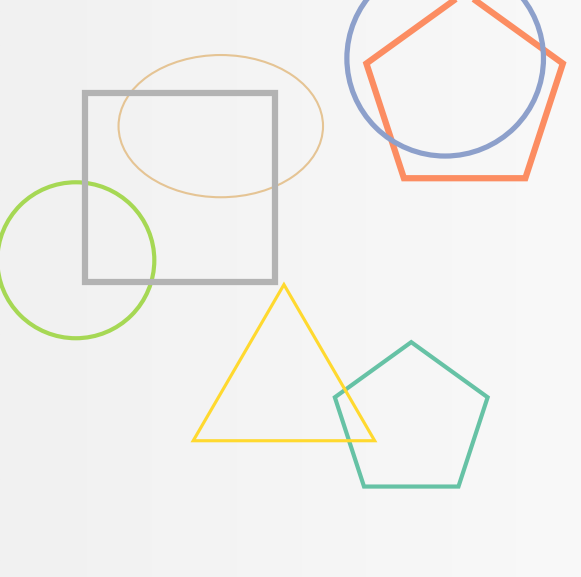[{"shape": "pentagon", "thickness": 2, "radius": 0.69, "center": [0.708, 0.268]}, {"shape": "pentagon", "thickness": 3, "radius": 0.89, "center": [0.799, 0.834]}, {"shape": "circle", "thickness": 2.5, "radius": 0.85, "center": [0.766, 0.898]}, {"shape": "circle", "thickness": 2, "radius": 0.68, "center": [0.13, 0.548]}, {"shape": "triangle", "thickness": 1.5, "radius": 0.9, "center": [0.489, 0.326]}, {"shape": "oval", "thickness": 1, "radius": 0.88, "center": [0.38, 0.781]}, {"shape": "square", "thickness": 3, "radius": 0.82, "center": [0.31, 0.674]}]